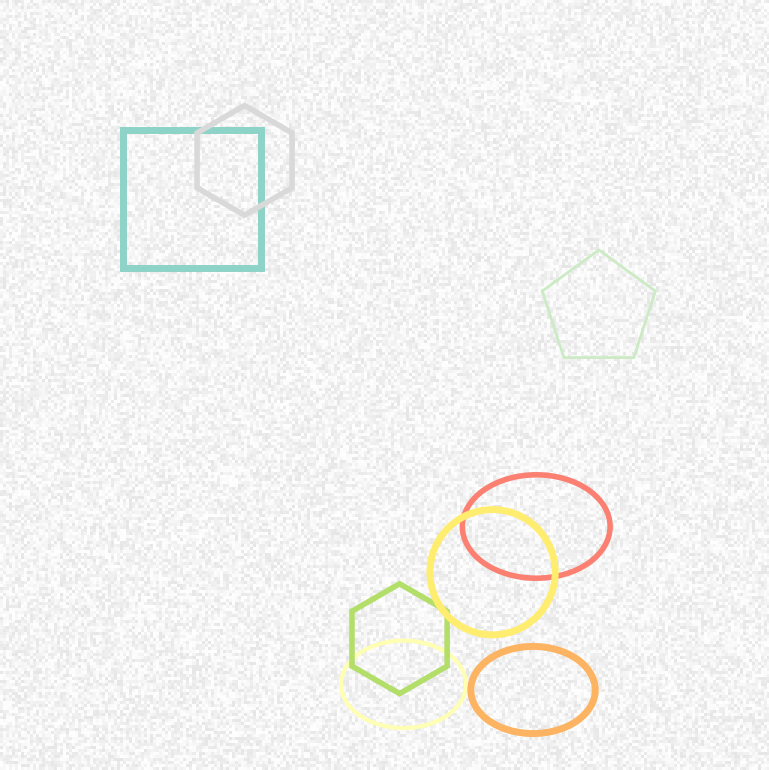[{"shape": "square", "thickness": 2.5, "radius": 0.45, "center": [0.25, 0.742]}, {"shape": "oval", "thickness": 1.5, "radius": 0.41, "center": [0.524, 0.111]}, {"shape": "oval", "thickness": 2, "radius": 0.48, "center": [0.696, 0.316]}, {"shape": "oval", "thickness": 2.5, "radius": 0.4, "center": [0.692, 0.104]}, {"shape": "hexagon", "thickness": 2, "radius": 0.36, "center": [0.519, 0.171]}, {"shape": "hexagon", "thickness": 2, "radius": 0.36, "center": [0.318, 0.792]}, {"shape": "pentagon", "thickness": 1, "radius": 0.39, "center": [0.778, 0.598]}, {"shape": "circle", "thickness": 2.5, "radius": 0.41, "center": [0.64, 0.257]}]